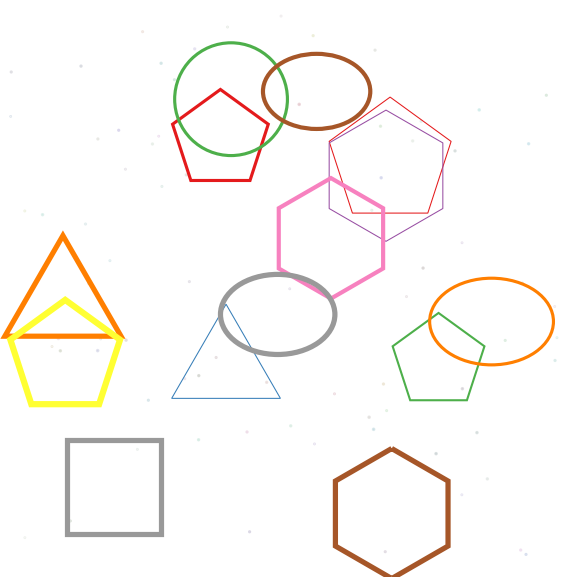[{"shape": "pentagon", "thickness": 1.5, "radius": 0.44, "center": [0.382, 0.757]}, {"shape": "pentagon", "thickness": 0.5, "radius": 0.56, "center": [0.676, 0.72]}, {"shape": "triangle", "thickness": 0.5, "radius": 0.54, "center": [0.391, 0.364]}, {"shape": "pentagon", "thickness": 1, "radius": 0.42, "center": [0.759, 0.374]}, {"shape": "circle", "thickness": 1.5, "radius": 0.49, "center": [0.4, 0.827]}, {"shape": "hexagon", "thickness": 0.5, "radius": 0.57, "center": [0.668, 0.695]}, {"shape": "oval", "thickness": 1.5, "radius": 0.54, "center": [0.851, 0.442]}, {"shape": "triangle", "thickness": 2.5, "radius": 0.58, "center": [0.109, 0.475]}, {"shape": "pentagon", "thickness": 3, "radius": 0.5, "center": [0.113, 0.38]}, {"shape": "hexagon", "thickness": 2.5, "radius": 0.56, "center": [0.678, 0.11]}, {"shape": "oval", "thickness": 2, "radius": 0.46, "center": [0.548, 0.841]}, {"shape": "hexagon", "thickness": 2, "radius": 0.52, "center": [0.573, 0.586]}, {"shape": "square", "thickness": 2.5, "radius": 0.41, "center": [0.198, 0.156]}, {"shape": "oval", "thickness": 2.5, "radius": 0.5, "center": [0.481, 0.455]}]